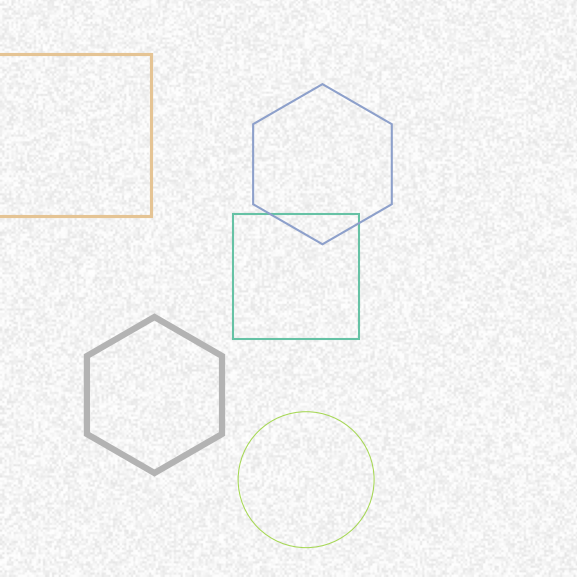[{"shape": "square", "thickness": 1, "radius": 0.54, "center": [0.513, 0.52]}, {"shape": "hexagon", "thickness": 1, "radius": 0.69, "center": [0.558, 0.715]}, {"shape": "circle", "thickness": 0.5, "radius": 0.59, "center": [0.53, 0.169]}, {"shape": "square", "thickness": 1.5, "radius": 0.7, "center": [0.121, 0.765]}, {"shape": "hexagon", "thickness": 3, "radius": 0.68, "center": [0.267, 0.315]}]